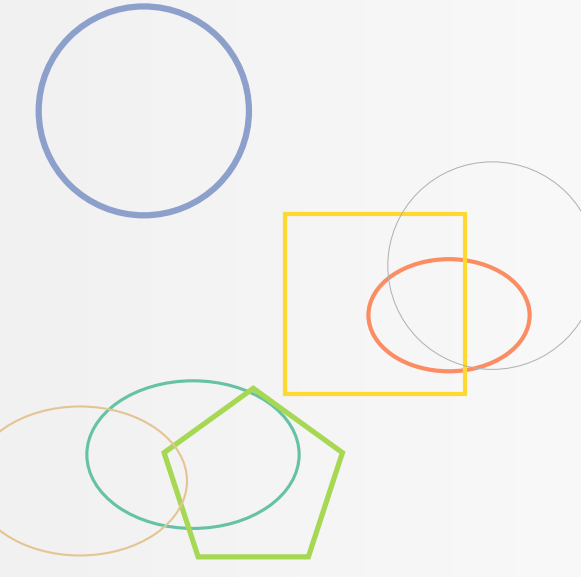[{"shape": "oval", "thickness": 1.5, "radius": 0.91, "center": [0.332, 0.212]}, {"shape": "oval", "thickness": 2, "radius": 0.69, "center": [0.773, 0.453]}, {"shape": "circle", "thickness": 3, "radius": 0.9, "center": [0.247, 0.807]}, {"shape": "pentagon", "thickness": 2.5, "radius": 0.81, "center": [0.436, 0.165]}, {"shape": "square", "thickness": 2, "radius": 0.78, "center": [0.646, 0.472]}, {"shape": "oval", "thickness": 1, "radius": 0.92, "center": [0.137, 0.166]}, {"shape": "circle", "thickness": 0.5, "radius": 0.9, "center": [0.847, 0.539]}]